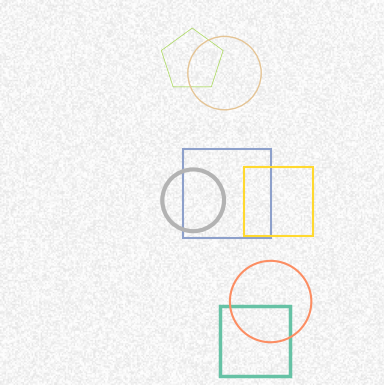[{"shape": "square", "thickness": 2.5, "radius": 0.45, "center": [0.662, 0.115]}, {"shape": "circle", "thickness": 1.5, "radius": 0.53, "center": [0.703, 0.217]}, {"shape": "square", "thickness": 1.5, "radius": 0.57, "center": [0.589, 0.498]}, {"shape": "pentagon", "thickness": 0.5, "radius": 0.42, "center": [0.499, 0.843]}, {"shape": "square", "thickness": 1.5, "radius": 0.45, "center": [0.724, 0.477]}, {"shape": "circle", "thickness": 1, "radius": 0.48, "center": [0.583, 0.81]}, {"shape": "circle", "thickness": 3, "radius": 0.4, "center": [0.502, 0.48]}]